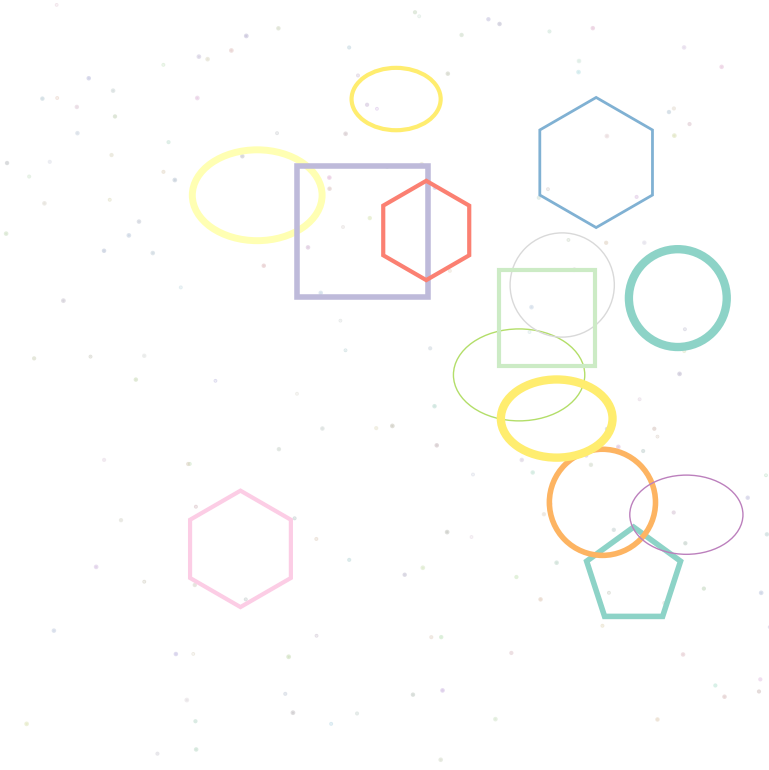[{"shape": "pentagon", "thickness": 2, "radius": 0.32, "center": [0.823, 0.251]}, {"shape": "circle", "thickness": 3, "radius": 0.32, "center": [0.88, 0.613]}, {"shape": "oval", "thickness": 2.5, "radius": 0.42, "center": [0.334, 0.746]}, {"shape": "square", "thickness": 2, "radius": 0.43, "center": [0.471, 0.699]}, {"shape": "hexagon", "thickness": 1.5, "radius": 0.32, "center": [0.554, 0.701]}, {"shape": "hexagon", "thickness": 1, "radius": 0.42, "center": [0.774, 0.789]}, {"shape": "circle", "thickness": 2, "radius": 0.34, "center": [0.782, 0.348]}, {"shape": "oval", "thickness": 0.5, "radius": 0.43, "center": [0.674, 0.513]}, {"shape": "hexagon", "thickness": 1.5, "radius": 0.38, "center": [0.312, 0.287]}, {"shape": "circle", "thickness": 0.5, "radius": 0.34, "center": [0.73, 0.63]}, {"shape": "oval", "thickness": 0.5, "radius": 0.37, "center": [0.891, 0.332]}, {"shape": "square", "thickness": 1.5, "radius": 0.31, "center": [0.71, 0.587]}, {"shape": "oval", "thickness": 1.5, "radius": 0.29, "center": [0.514, 0.871]}, {"shape": "oval", "thickness": 3, "radius": 0.36, "center": [0.723, 0.456]}]